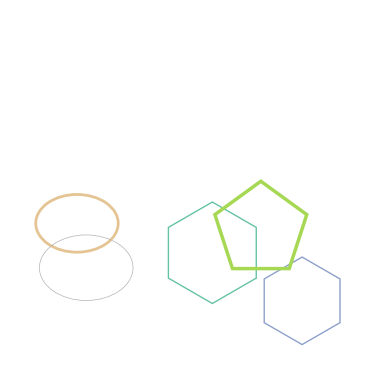[{"shape": "hexagon", "thickness": 1, "radius": 0.66, "center": [0.552, 0.343]}, {"shape": "hexagon", "thickness": 1, "radius": 0.57, "center": [0.785, 0.219]}, {"shape": "pentagon", "thickness": 2.5, "radius": 0.63, "center": [0.678, 0.404]}, {"shape": "oval", "thickness": 2, "radius": 0.54, "center": [0.2, 0.42]}, {"shape": "oval", "thickness": 0.5, "radius": 0.61, "center": [0.224, 0.305]}]